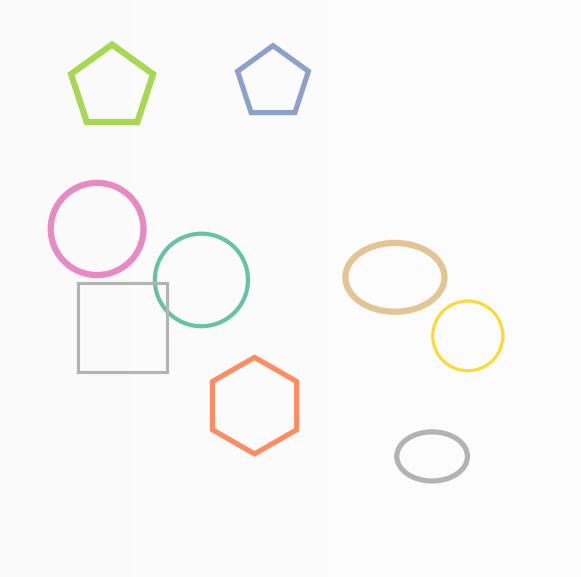[{"shape": "circle", "thickness": 2, "radius": 0.4, "center": [0.347, 0.514]}, {"shape": "hexagon", "thickness": 2.5, "radius": 0.42, "center": [0.438, 0.297]}, {"shape": "pentagon", "thickness": 2.5, "radius": 0.32, "center": [0.47, 0.856]}, {"shape": "circle", "thickness": 3, "radius": 0.4, "center": [0.167, 0.603]}, {"shape": "pentagon", "thickness": 3, "radius": 0.37, "center": [0.193, 0.848]}, {"shape": "circle", "thickness": 1.5, "radius": 0.3, "center": [0.805, 0.418]}, {"shape": "oval", "thickness": 3, "radius": 0.43, "center": [0.679, 0.519]}, {"shape": "square", "thickness": 1.5, "radius": 0.38, "center": [0.211, 0.432]}, {"shape": "oval", "thickness": 2.5, "radius": 0.3, "center": [0.743, 0.209]}]